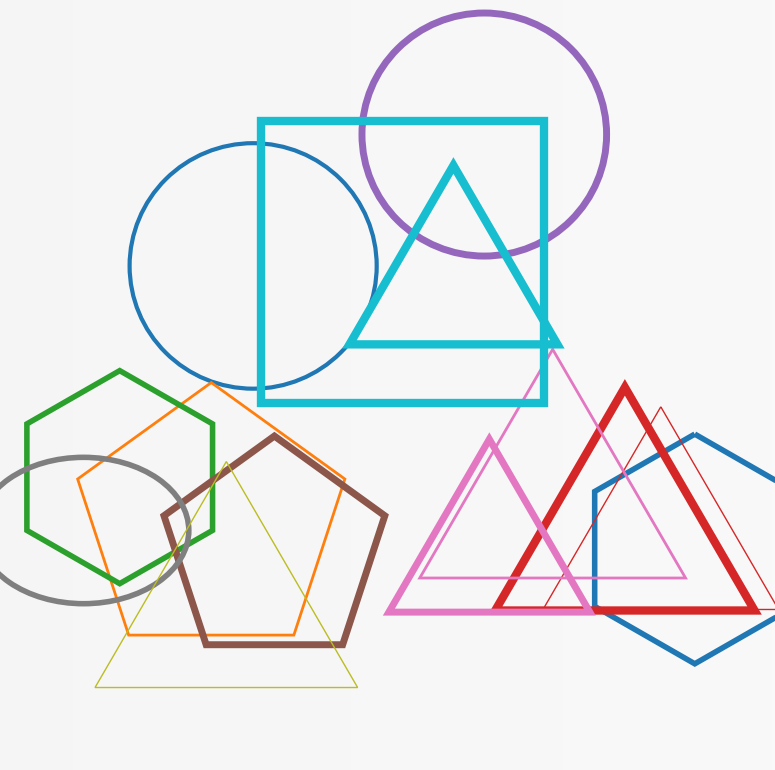[{"shape": "hexagon", "thickness": 2, "radius": 0.75, "center": [0.896, 0.287]}, {"shape": "circle", "thickness": 1.5, "radius": 0.8, "center": [0.327, 0.655]}, {"shape": "pentagon", "thickness": 1, "radius": 0.91, "center": [0.273, 0.322]}, {"shape": "hexagon", "thickness": 2, "radius": 0.69, "center": [0.154, 0.38]}, {"shape": "triangle", "thickness": 0.5, "radius": 0.88, "center": [0.853, 0.296]}, {"shape": "triangle", "thickness": 3, "radius": 0.97, "center": [0.806, 0.304]}, {"shape": "circle", "thickness": 2.5, "radius": 0.79, "center": [0.625, 0.825]}, {"shape": "pentagon", "thickness": 2.5, "radius": 0.75, "center": [0.354, 0.284]}, {"shape": "triangle", "thickness": 1, "radius": 0.99, "center": [0.713, 0.348]}, {"shape": "triangle", "thickness": 2.5, "radius": 0.75, "center": [0.631, 0.28]}, {"shape": "oval", "thickness": 2, "radius": 0.68, "center": [0.108, 0.311]}, {"shape": "triangle", "thickness": 0.5, "radius": 0.98, "center": [0.292, 0.205]}, {"shape": "square", "thickness": 3, "radius": 0.91, "center": [0.519, 0.66]}, {"shape": "triangle", "thickness": 3, "radius": 0.77, "center": [0.585, 0.63]}]